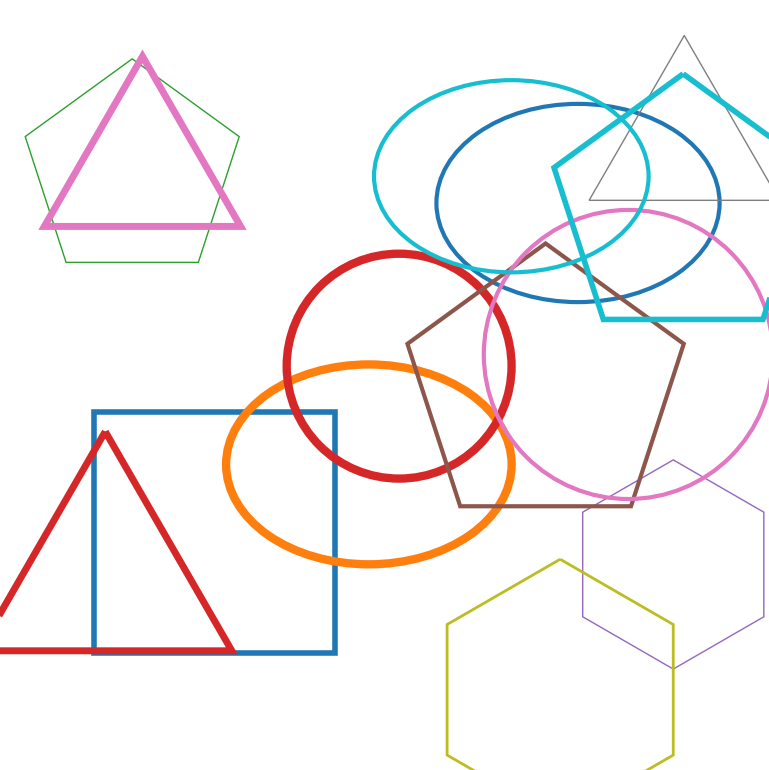[{"shape": "oval", "thickness": 1.5, "radius": 0.92, "center": [0.751, 0.736]}, {"shape": "square", "thickness": 2, "radius": 0.78, "center": [0.278, 0.308]}, {"shape": "oval", "thickness": 3, "radius": 0.93, "center": [0.479, 0.397]}, {"shape": "pentagon", "thickness": 0.5, "radius": 0.73, "center": [0.172, 0.777]}, {"shape": "circle", "thickness": 3, "radius": 0.73, "center": [0.518, 0.524]}, {"shape": "triangle", "thickness": 2.5, "radius": 0.95, "center": [0.137, 0.25]}, {"shape": "hexagon", "thickness": 0.5, "radius": 0.68, "center": [0.874, 0.267]}, {"shape": "pentagon", "thickness": 1.5, "radius": 0.94, "center": [0.709, 0.495]}, {"shape": "circle", "thickness": 1.5, "radius": 0.94, "center": [0.816, 0.54]}, {"shape": "triangle", "thickness": 2.5, "radius": 0.74, "center": [0.185, 0.78]}, {"shape": "triangle", "thickness": 0.5, "radius": 0.71, "center": [0.889, 0.811]}, {"shape": "hexagon", "thickness": 1, "radius": 0.85, "center": [0.728, 0.104]}, {"shape": "pentagon", "thickness": 2, "radius": 0.88, "center": [0.887, 0.728]}, {"shape": "oval", "thickness": 1.5, "radius": 0.89, "center": [0.664, 0.771]}]